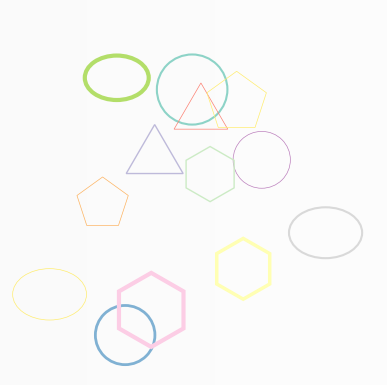[{"shape": "circle", "thickness": 1.5, "radius": 0.46, "center": [0.496, 0.767]}, {"shape": "hexagon", "thickness": 2.5, "radius": 0.39, "center": [0.628, 0.302]}, {"shape": "triangle", "thickness": 1, "radius": 0.42, "center": [0.399, 0.592]}, {"shape": "triangle", "thickness": 0.5, "radius": 0.4, "center": [0.518, 0.705]}, {"shape": "circle", "thickness": 2, "radius": 0.38, "center": [0.323, 0.13]}, {"shape": "pentagon", "thickness": 0.5, "radius": 0.35, "center": [0.265, 0.471]}, {"shape": "oval", "thickness": 3, "radius": 0.41, "center": [0.301, 0.798]}, {"shape": "hexagon", "thickness": 3, "radius": 0.48, "center": [0.39, 0.195]}, {"shape": "oval", "thickness": 1.5, "radius": 0.47, "center": [0.84, 0.395]}, {"shape": "circle", "thickness": 0.5, "radius": 0.37, "center": [0.675, 0.585]}, {"shape": "hexagon", "thickness": 1, "radius": 0.36, "center": [0.542, 0.548]}, {"shape": "pentagon", "thickness": 0.5, "radius": 0.4, "center": [0.611, 0.734]}, {"shape": "oval", "thickness": 0.5, "radius": 0.48, "center": [0.128, 0.235]}]